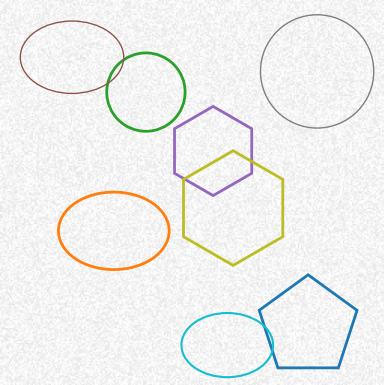[{"shape": "pentagon", "thickness": 2, "radius": 0.67, "center": [0.8, 0.153]}, {"shape": "oval", "thickness": 2, "radius": 0.72, "center": [0.296, 0.4]}, {"shape": "circle", "thickness": 2, "radius": 0.51, "center": [0.379, 0.761]}, {"shape": "hexagon", "thickness": 2, "radius": 0.58, "center": [0.554, 0.608]}, {"shape": "oval", "thickness": 1, "radius": 0.67, "center": [0.187, 0.851]}, {"shape": "circle", "thickness": 1, "radius": 0.74, "center": [0.824, 0.815]}, {"shape": "hexagon", "thickness": 2, "radius": 0.74, "center": [0.606, 0.46]}, {"shape": "oval", "thickness": 1.5, "radius": 0.6, "center": [0.59, 0.104]}]